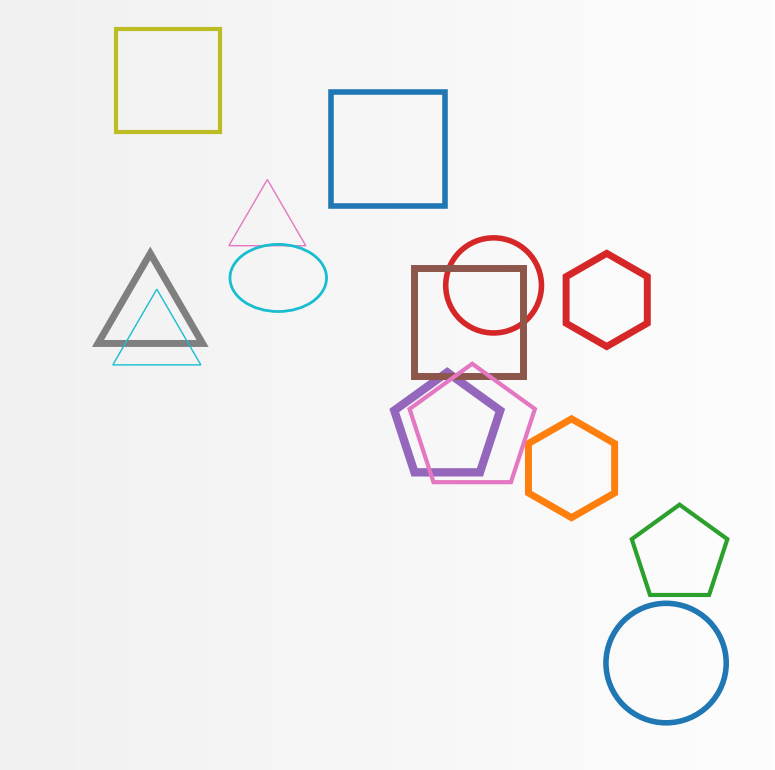[{"shape": "circle", "thickness": 2, "radius": 0.39, "center": [0.859, 0.139]}, {"shape": "square", "thickness": 2, "radius": 0.37, "center": [0.5, 0.807]}, {"shape": "hexagon", "thickness": 2.5, "radius": 0.32, "center": [0.737, 0.392]}, {"shape": "pentagon", "thickness": 1.5, "radius": 0.32, "center": [0.877, 0.28]}, {"shape": "hexagon", "thickness": 2.5, "radius": 0.3, "center": [0.783, 0.61]}, {"shape": "circle", "thickness": 2, "radius": 0.31, "center": [0.637, 0.629]}, {"shape": "pentagon", "thickness": 3, "radius": 0.36, "center": [0.577, 0.445]}, {"shape": "square", "thickness": 2.5, "radius": 0.35, "center": [0.604, 0.582]}, {"shape": "pentagon", "thickness": 1.5, "radius": 0.43, "center": [0.609, 0.443]}, {"shape": "triangle", "thickness": 0.5, "radius": 0.29, "center": [0.345, 0.71]}, {"shape": "triangle", "thickness": 2.5, "radius": 0.39, "center": [0.194, 0.593]}, {"shape": "square", "thickness": 1.5, "radius": 0.33, "center": [0.217, 0.896]}, {"shape": "oval", "thickness": 1, "radius": 0.31, "center": [0.359, 0.639]}, {"shape": "triangle", "thickness": 0.5, "radius": 0.33, "center": [0.202, 0.559]}]